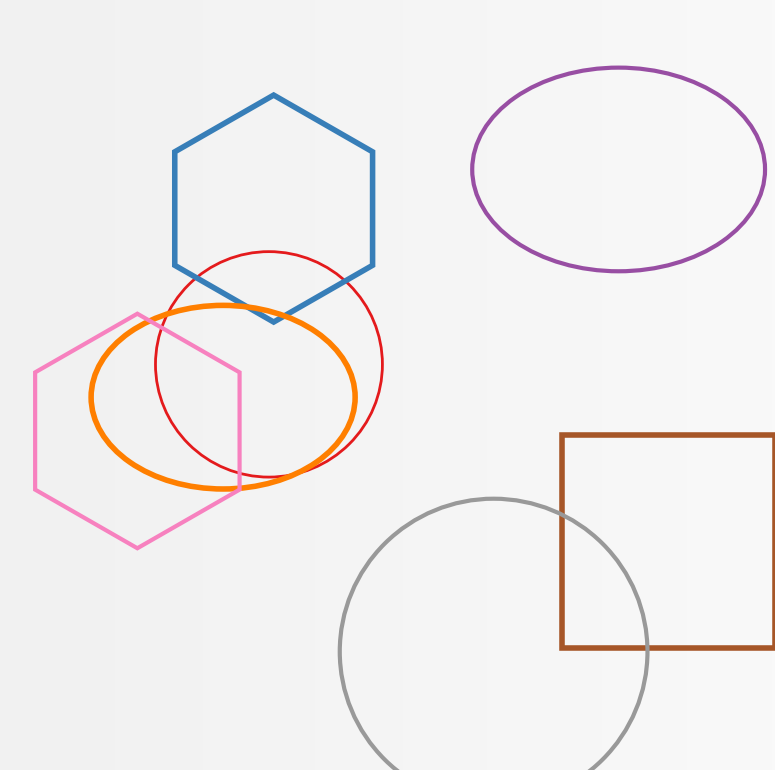[{"shape": "circle", "thickness": 1, "radius": 0.73, "center": [0.347, 0.527]}, {"shape": "hexagon", "thickness": 2, "radius": 0.74, "center": [0.353, 0.729]}, {"shape": "oval", "thickness": 1.5, "radius": 0.94, "center": [0.798, 0.78]}, {"shape": "oval", "thickness": 2, "radius": 0.85, "center": [0.288, 0.484]}, {"shape": "square", "thickness": 2, "radius": 0.69, "center": [0.862, 0.297]}, {"shape": "hexagon", "thickness": 1.5, "radius": 0.76, "center": [0.177, 0.44]}, {"shape": "circle", "thickness": 1.5, "radius": 0.99, "center": [0.637, 0.154]}]